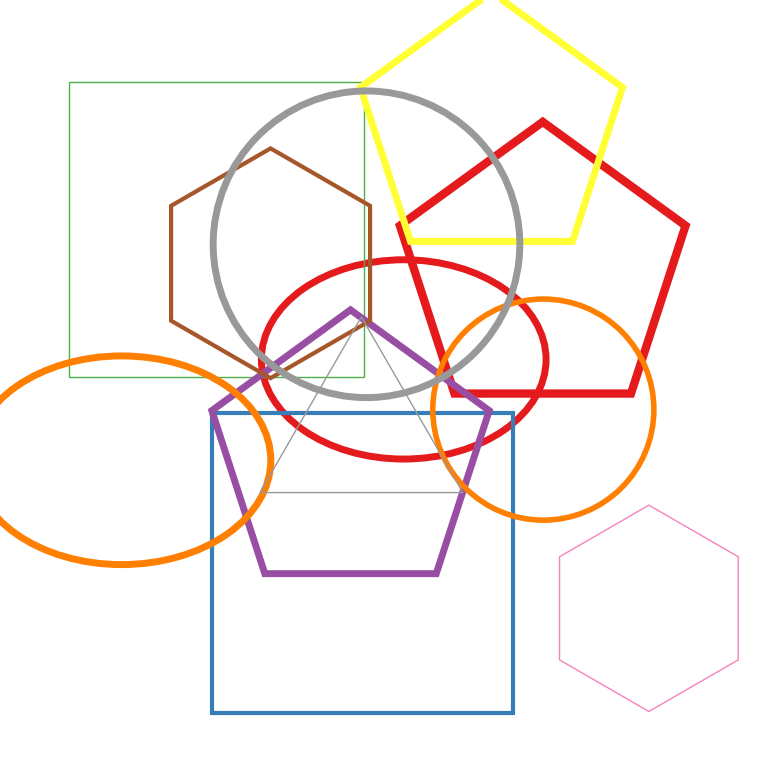[{"shape": "oval", "thickness": 2.5, "radius": 0.92, "center": [0.524, 0.533]}, {"shape": "pentagon", "thickness": 3, "radius": 0.98, "center": [0.705, 0.647]}, {"shape": "square", "thickness": 1.5, "radius": 0.98, "center": [0.471, 0.268]}, {"shape": "square", "thickness": 0.5, "radius": 0.96, "center": [0.281, 0.702]}, {"shape": "pentagon", "thickness": 2.5, "radius": 0.95, "center": [0.455, 0.408]}, {"shape": "oval", "thickness": 2.5, "radius": 0.97, "center": [0.158, 0.402]}, {"shape": "circle", "thickness": 2, "radius": 0.72, "center": [0.706, 0.468]}, {"shape": "pentagon", "thickness": 2.5, "radius": 0.89, "center": [0.638, 0.831]}, {"shape": "hexagon", "thickness": 1.5, "radius": 0.75, "center": [0.351, 0.658]}, {"shape": "hexagon", "thickness": 0.5, "radius": 0.67, "center": [0.843, 0.21]}, {"shape": "triangle", "thickness": 0.5, "radius": 0.76, "center": [0.469, 0.436]}, {"shape": "circle", "thickness": 2.5, "radius": 1.0, "center": [0.476, 0.683]}]